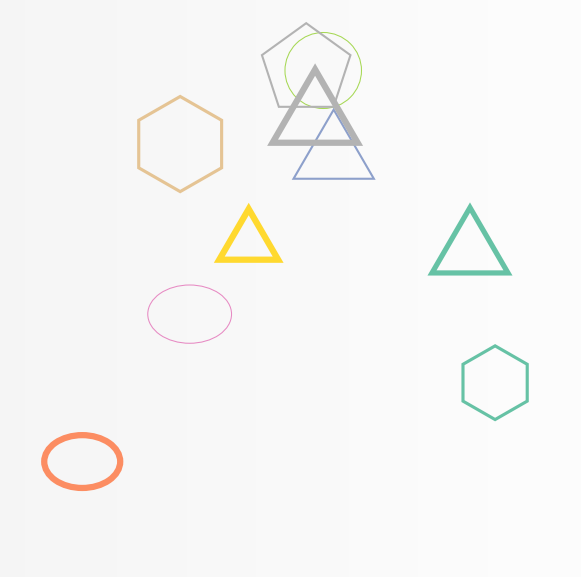[{"shape": "hexagon", "thickness": 1.5, "radius": 0.32, "center": [0.852, 0.336]}, {"shape": "triangle", "thickness": 2.5, "radius": 0.38, "center": [0.809, 0.564]}, {"shape": "oval", "thickness": 3, "radius": 0.33, "center": [0.141, 0.2]}, {"shape": "triangle", "thickness": 1, "radius": 0.4, "center": [0.574, 0.73]}, {"shape": "oval", "thickness": 0.5, "radius": 0.36, "center": [0.326, 0.455]}, {"shape": "circle", "thickness": 0.5, "radius": 0.33, "center": [0.556, 0.877]}, {"shape": "triangle", "thickness": 3, "radius": 0.29, "center": [0.428, 0.579]}, {"shape": "hexagon", "thickness": 1.5, "radius": 0.41, "center": [0.31, 0.75]}, {"shape": "triangle", "thickness": 3, "radius": 0.42, "center": [0.542, 0.794]}, {"shape": "pentagon", "thickness": 1, "radius": 0.4, "center": [0.527, 0.879]}]